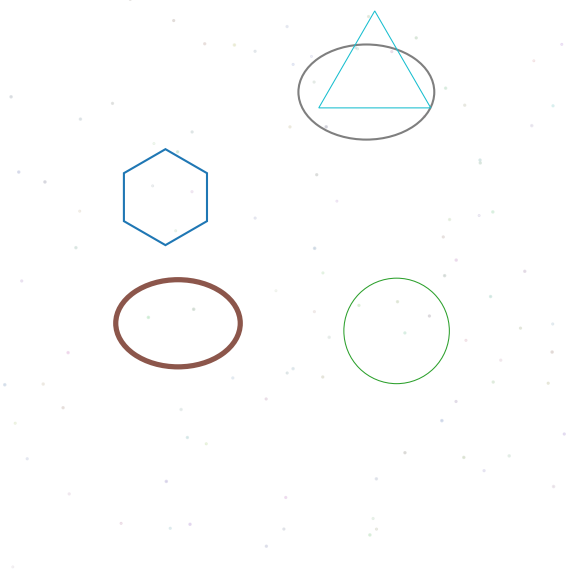[{"shape": "hexagon", "thickness": 1, "radius": 0.42, "center": [0.286, 0.658]}, {"shape": "circle", "thickness": 0.5, "radius": 0.46, "center": [0.687, 0.426]}, {"shape": "oval", "thickness": 2.5, "radius": 0.54, "center": [0.308, 0.439]}, {"shape": "oval", "thickness": 1, "radius": 0.59, "center": [0.634, 0.84]}, {"shape": "triangle", "thickness": 0.5, "radius": 0.56, "center": [0.649, 0.868]}]